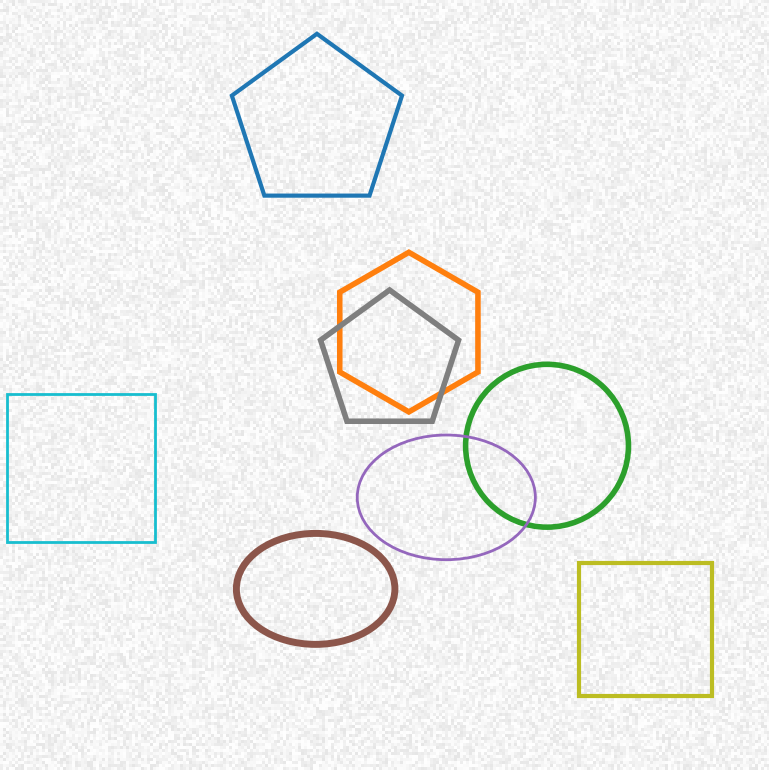[{"shape": "pentagon", "thickness": 1.5, "radius": 0.58, "center": [0.412, 0.84]}, {"shape": "hexagon", "thickness": 2, "radius": 0.52, "center": [0.531, 0.569]}, {"shape": "circle", "thickness": 2, "radius": 0.53, "center": [0.71, 0.421]}, {"shape": "oval", "thickness": 1, "radius": 0.58, "center": [0.58, 0.354]}, {"shape": "oval", "thickness": 2.5, "radius": 0.51, "center": [0.41, 0.235]}, {"shape": "pentagon", "thickness": 2, "radius": 0.47, "center": [0.506, 0.529]}, {"shape": "square", "thickness": 1.5, "radius": 0.43, "center": [0.838, 0.183]}, {"shape": "square", "thickness": 1, "radius": 0.48, "center": [0.105, 0.392]}]